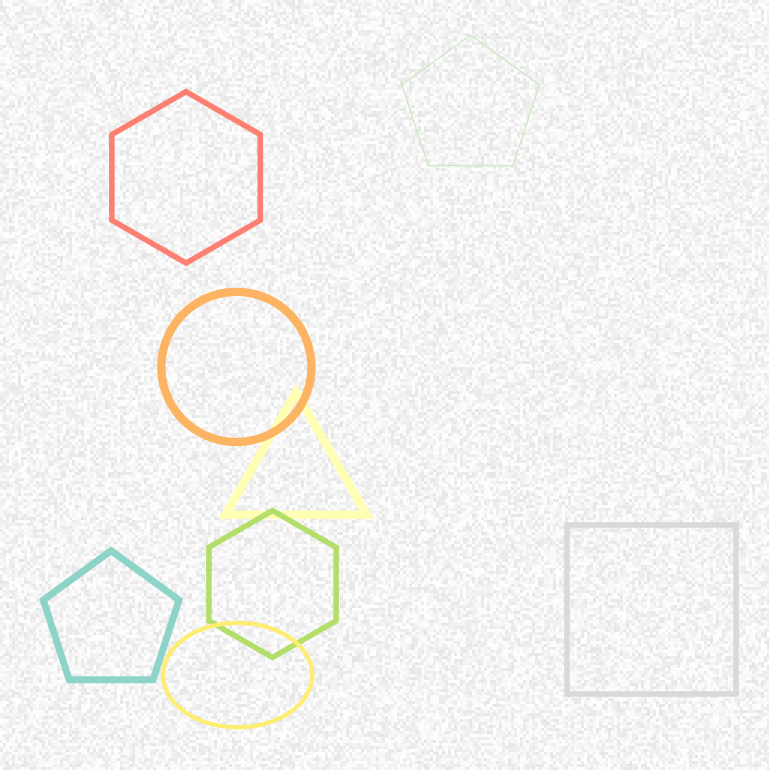[{"shape": "pentagon", "thickness": 2.5, "radius": 0.46, "center": [0.144, 0.192]}, {"shape": "triangle", "thickness": 3, "radius": 0.53, "center": [0.384, 0.384]}, {"shape": "hexagon", "thickness": 2, "radius": 0.56, "center": [0.242, 0.77]}, {"shape": "circle", "thickness": 3, "radius": 0.49, "center": [0.307, 0.523]}, {"shape": "hexagon", "thickness": 2, "radius": 0.48, "center": [0.354, 0.242]}, {"shape": "square", "thickness": 2, "radius": 0.55, "center": [0.846, 0.208]}, {"shape": "pentagon", "thickness": 0.5, "radius": 0.47, "center": [0.611, 0.861]}, {"shape": "oval", "thickness": 1.5, "radius": 0.48, "center": [0.309, 0.123]}]